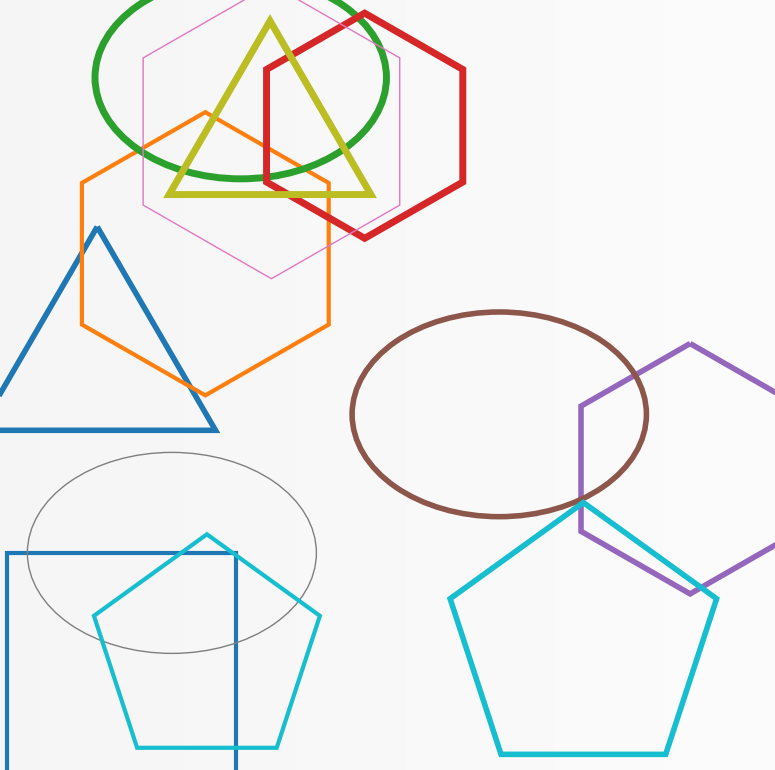[{"shape": "square", "thickness": 1.5, "radius": 0.74, "center": [0.157, 0.135]}, {"shape": "triangle", "thickness": 2, "radius": 0.88, "center": [0.125, 0.529]}, {"shape": "hexagon", "thickness": 1.5, "radius": 0.92, "center": [0.265, 0.67]}, {"shape": "oval", "thickness": 2.5, "radius": 0.94, "center": [0.311, 0.899]}, {"shape": "hexagon", "thickness": 2.5, "radius": 0.73, "center": [0.471, 0.837]}, {"shape": "hexagon", "thickness": 2, "radius": 0.81, "center": [0.89, 0.391]}, {"shape": "oval", "thickness": 2, "radius": 0.95, "center": [0.644, 0.462]}, {"shape": "hexagon", "thickness": 0.5, "radius": 0.96, "center": [0.35, 0.829]}, {"shape": "oval", "thickness": 0.5, "radius": 0.93, "center": [0.222, 0.282]}, {"shape": "triangle", "thickness": 2.5, "radius": 0.75, "center": [0.348, 0.822]}, {"shape": "pentagon", "thickness": 1.5, "radius": 0.77, "center": [0.267, 0.153]}, {"shape": "pentagon", "thickness": 2, "radius": 0.9, "center": [0.753, 0.167]}]